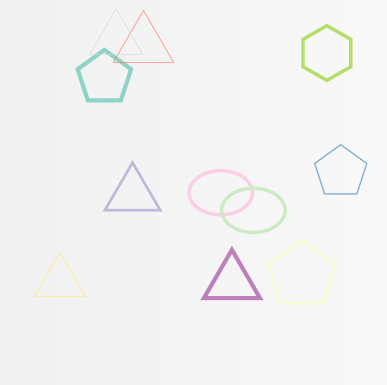[{"shape": "pentagon", "thickness": 3, "radius": 0.36, "center": [0.269, 0.798]}, {"shape": "pentagon", "thickness": 1, "radius": 0.46, "center": [0.78, 0.285]}, {"shape": "triangle", "thickness": 2, "radius": 0.41, "center": [0.342, 0.495]}, {"shape": "triangle", "thickness": 0.5, "radius": 0.45, "center": [0.37, 0.883]}, {"shape": "pentagon", "thickness": 1, "radius": 0.35, "center": [0.879, 0.554]}, {"shape": "hexagon", "thickness": 2.5, "radius": 0.36, "center": [0.844, 0.862]}, {"shape": "oval", "thickness": 2.5, "radius": 0.41, "center": [0.57, 0.499]}, {"shape": "triangle", "thickness": 0.5, "radius": 0.39, "center": [0.3, 0.898]}, {"shape": "triangle", "thickness": 3, "radius": 0.42, "center": [0.599, 0.268]}, {"shape": "oval", "thickness": 2.5, "radius": 0.41, "center": [0.654, 0.454]}, {"shape": "triangle", "thickness": 0.5, "radius": 0.38, "center": [0.154, 0.268]}]